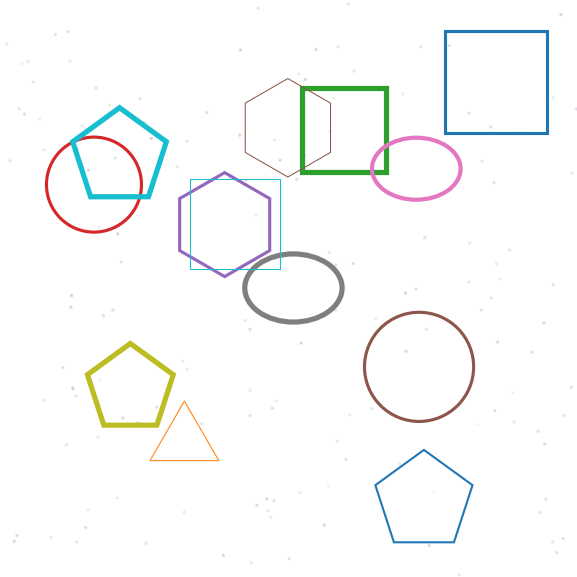[{"shape": "square", "thickness": 1.5, "radius": 0.44, "center": [0.858, 0.857]}, {"shape": "pentagon", "thickness": 1, "radius": 0.44, "center": [0.734, 0.132]}, {"shape": "triangle", "thickness": 0.5, "radius": 0.34, "center": [0.319, 0.236]}, {"shape": "square", "thickness": 2.5, "radius": 0.36, "center": [0.596, 0.774]}, {"shape": "circle", "thickness": 1.5, "radius": 0.41, "center": [0.163, 0.679]}, {"shape": "hexagon", "thickness": 1.5, "radius": 0.45, "center": [0.389, 0.61]}, {"shape": "hexagon", "thickness": 0.5, "radius": 0.43, "center": [0.499, 0.778]}, {"shape": "circle", "thickness": 1.5, "radius": 0.47, "center": [0.726, 0.364]}, {"shape": "oval", "thickness": 2, "radius": 0.38, "center": [0.721, 0.707]}, {"shape": "oval", "thickness": 2.5, "radius": 0.42, "center": [0.508, 0.5]}, {"shape": "pentagon", "thickness": 2.5, "radius": 0.39, "center": [0.226, 0.326]}, {"shape": "pentagon", "thickness": 2.5, "radius": 0.43, "center": [0.207, 0.727]}, {"shape": "square", "thickness": 0.5, "radius": 0.39, "center": [0.407, 0.611]}]